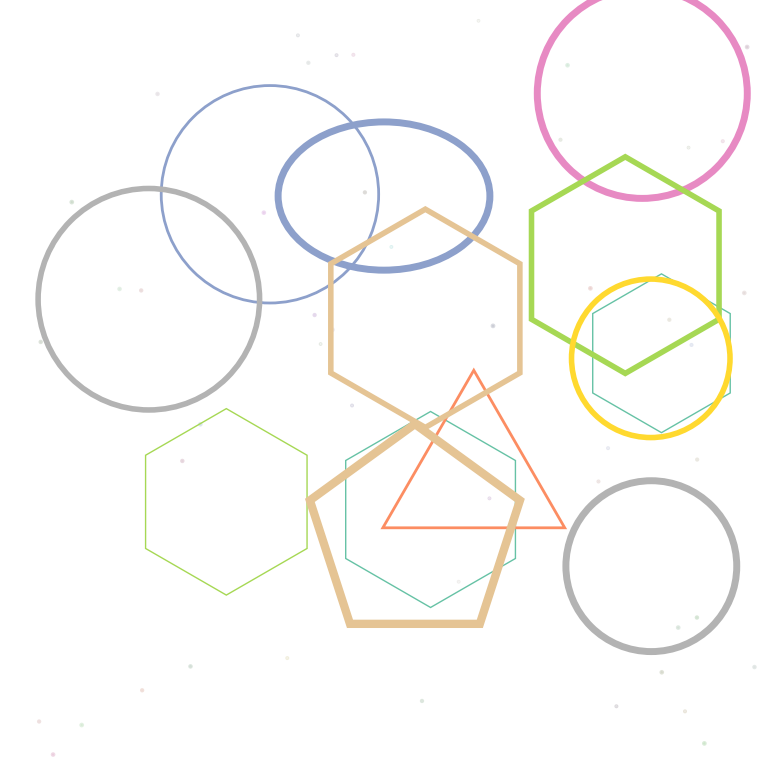[{"shape": "hexagon", "thickness": 0.5, "radius": 0.64, "center": [0.559, 0.338]}, {"shape": "hexagon", "thickness": 0.5, "radius": 0.52, "center": [0.859, 0.541]}, {"shape": "triangle", "thickness": 1, "radius": 0.68, "center": [0.615, 0.383]}, {"shape": "circle", "thickness": 1, "radius": 0.71, "center": [0.351, 0.748]}, {"shape": "oval", "thickness": 2.5, "radius": 0.69, "center": [0.499, 0.745]}, {"shape": "circle", "thickness": 2.5, "radius": 0.68, "center": [0.834, 0.879]}, {"shape": "hexagon", "thickness": 0.5, "radius": 0.61, "center": [0.294, 0.348]}, {"shape": "hexagon", "thickness": 2, "radius": 0.7, "center": [0.812, 0.656]}, {"shape": "circle", "thickness": 2, "radius": 0.51, "center": [0.845, 0.535]}, {"shape": "pentagon", "thickness": 3, "radius": 0.72, "center": [0.539, 0.306]}, {"shape": "hexagon", "thickness": 2, "radius": 0.71, "center": [0.552, 0.587]}, {"shape": "circle", "thickness": 2, "radius": 0.72, "center": [0.193, 0.611]}, {"shape": "circle", "thickness": 2.5, "radius": 0.55, "center": [0.846, 0.265]}]